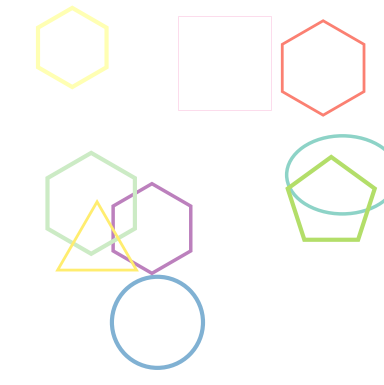[{"shape": "oval", "thickness": 2.5, "radius": 0.72, "center": [0.889, 0.546]}, {"shape": "hexagon", "thickness": 3, "radius": 0.51, "center": [0.188, 0.877]}, {"shape": "hexagon", "thickness": 2, "radius": 0.61, "center": [0.839, 0.823]}, {"shape": "circle", "thickness": 3, "radius": 0.59, "center": [0.409, 0.163]}, {"shape": "pentagon", "thickness": 3, "radius": 0.59, "center": [0.86, 0.473]}, {"shape": "square", "thickness": 0.5, "radius": 0.6, "center": [0.583, 0.836]}, {"shape": "hexagon", "thickness": 2.5, "radius": 0.58, "center": [0.395, 0.406]}, {"shape": "hexagon", "thickness": 3, "radius": 0.66, "center": [0.237, 0.472]}, {"shape": "triangle", "thickness": 2, "radius": 0.59, "center": [0.252, 0.358]}]